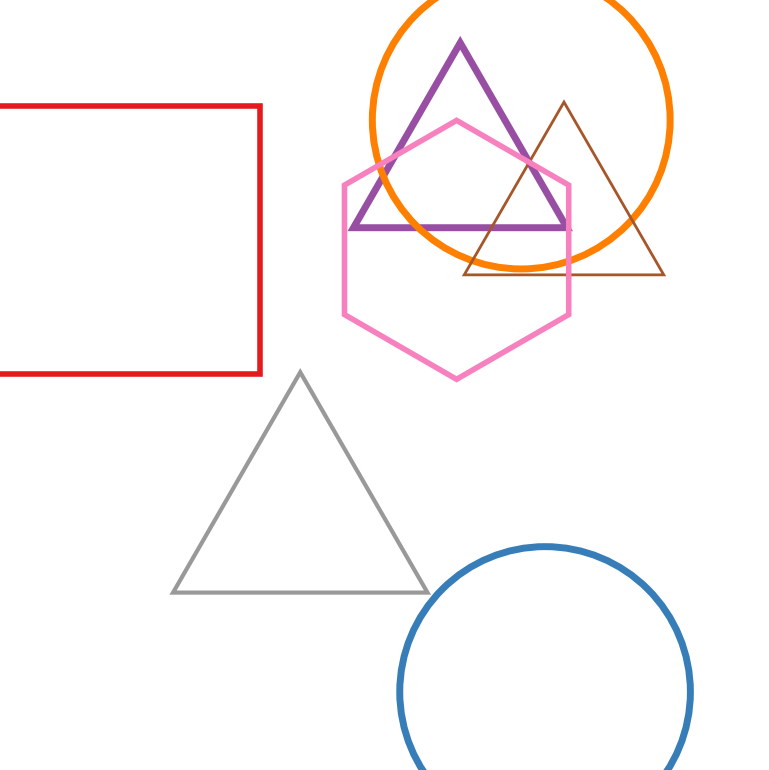[{"shape": "square", "thickness": 2, "radius": 0.87, "center": [0.164, 0.688]}, {"shape": "circle", "thickness": 2.5, "radius": 0.94, "center": [0.708, 0.101]}, {"shape": "triangle", "thickness": 2.5, "radius": 0.8, "center": [0.598, 0.784]}, {"shape": "circle", "thickness": 2.5, "radius": 0.97, "center": [0.677, 0.844]}, {"shape": "triangle", "thickness": 1, "radius": 0.75, "center": [0.732, 0.718]}, {"shape": "hexagon", "thickness": 2, "radius": 0.84, "center": [0.593, 0.676]}, {"shape": "triangle", "thickness": 1.5, "radius": 0.95, "center": [0.39, 0.326]}]